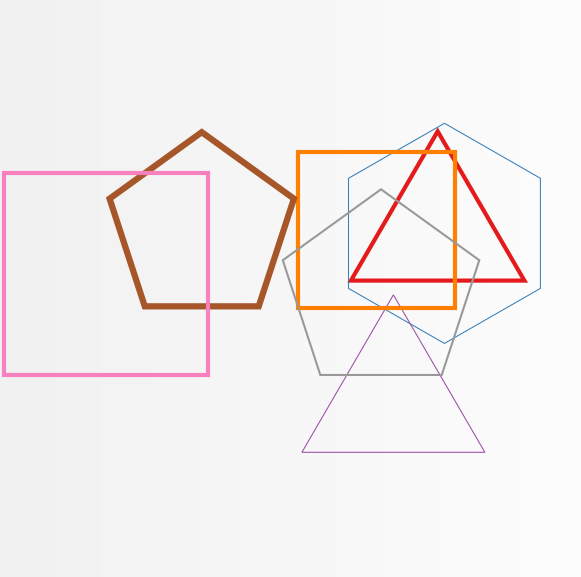[{"shape": "triangle", "thickness": 2, "radius": 0.86, "center": [0.753, 0.599]}, {"shape": "hexagon", "thickness": 0.5, "radius": 0.95, "center": [0.765, 0.595]}, {"shape": "triangle", "thickness": 0.5, "radius": 0.91, "center": [0.677, 0.307]}, {"shape": "square", "thickness": 2, "radius": 0.68, "center": [0.648, 0.601]}, {"shape": "pentagon", "thickness": 3, "radius": 0.83, "center": [0.347, 0.604]}, {"shape": "square", "thickness": 2, "radius": 0.88, "center": [0.183, 0.525]}, {"shape": "pentagon", "thickness": 1, "radius": 0.89, "center": [0.656, 0.494]}]